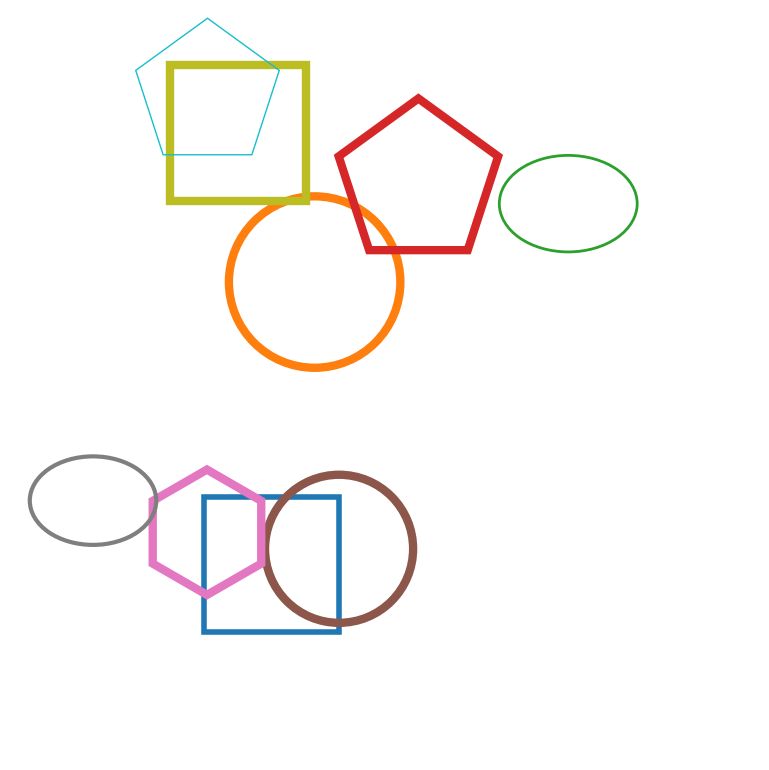[{"shape": "square", "thickness": 2, "radius": 0.44, "center": [0.353, 0.267]}, {"shape": "circle", "thickness": 3, "radius": 0.56, "center": [0.409, 0.634]}, {"shape": "oval", "thickness": 1, "radius": 0.45, "center": [0.738, 0.736]}, {"shape": "pentagon", "thickness": 3, "radius": 0.54, "center": [0.543, 0.763]}, {"shape": "circle", "thickness": 3, "radius": 0.48, "center": [0.44, 0.287]}, {"shape": "hexagon", "thickness": 3, "radius": 0.41, "center": [0.269, 0.309]}, {"shape": "oval", "thickness": 1.5, "radius": 0.41, "center": [0.121, 0.35]}, {"shape": "square", "thickness": 3, "radius": 0.44, "center": [0.309, 0.828]}, {"shape": "pentagon", "thickness": 0.5, "radius": 0.49, "center": [0.269, 0.878]}]